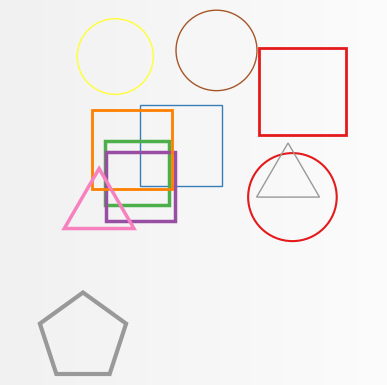[{"shape": "circle", "thickness": 1.5, "radius": 0.57, "center": [0.755, 0.488]}, {"shape": "square", "thickness": 2, "radius": 0.57, "center": [0.781, 0.763]}, {"shape": "square", "thickness": 1, "radius": 0.53, "center": [0.467, 0.622]}, {"shape": "square", "thickness": 2.5, "radius": 0.42, "center": [0.353, 0.551]}, {"shape": "square", "thickness": 2.5, "radius": 0.45, "center": [0.362, 0.515]}, {"shape": "square", "thickness": 2, "radius": 0.52, "center": [0.341, 0.612]}, {"shape": "circle", "thickness": 1, "radius": 0.49, "center": [0.297, 0.853]}, {"shape": "circle", "thickness": 1, "radius": 0.52, "center": [0.559, 0.869]}, {"shape": "triangle", "thickness": 2.5, "radius": 0.52, "center": [0.256, 0.458]}, {"shape": "triangle", "thickness": 1, "radius": 0.47, "center": [0.743, 0.535]}, {"shape": "pentagon", "thickness": 3, "radius": 0.58, "center": [0.214, 0.123]}]